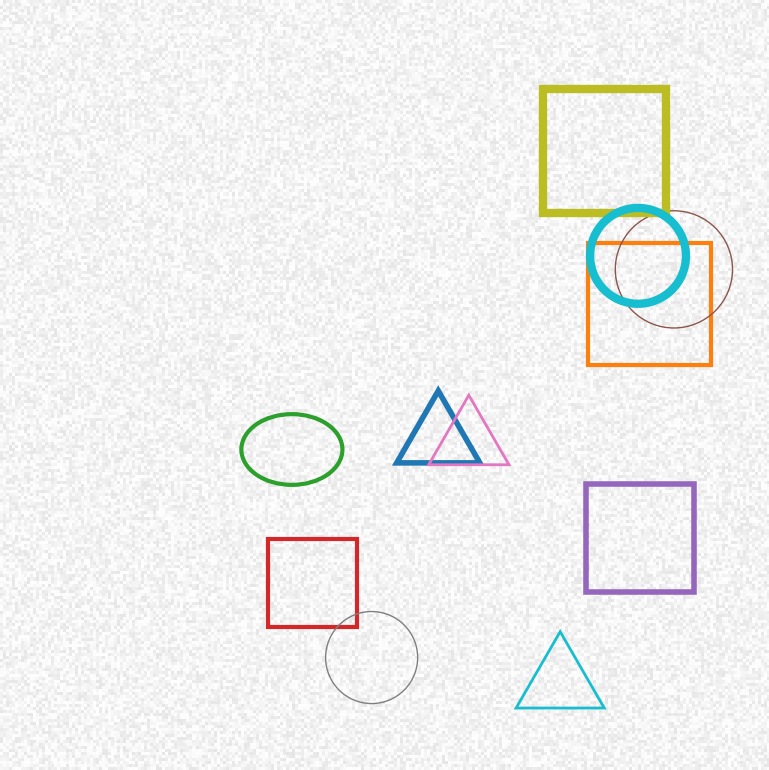[{"shape": "triangle", "thickness": 2, "radius": 0.31, "center": [0.569, 0.43]}, {"shape": "square", "thickness": 1.5, "radius": 0.4, "center": [0.843, 0.605]}, {"shape": "oval", "thickness": 1.5, "radius": 0.33, "center": [0.379, 0.416]}, {"shape": "square", "thickness": 1.5, "radius": 0.29, "center": [0.406, 0.243]}, {"shape": "square", "thickness": 2, "radius": 0.35, "center": [0.831, 0.301]}, {"shape": "circle", "thickness": 0.5, "radius": 0.38, "center": [0.875, 0.65]}, {"shape": "triangle", "thickness": 1, "radius": 0.3, "center": [0.609, 0.427]}, {"shape": "circle", "thickness": 0.5, "radius": 0.3, "center": [0.483, 0.146]}, {"shape": "square", "thickness": 3, "radius": 0.4, "center": [0.785, 0.804]}, {"shape": "triangle", "thickness": 1, "radius": 0.33, "center": [0.727, 0.114]}, {"shape": "circle", "thickness": 3, "radius": 0.31, "center": [0.829, 0.668]}]